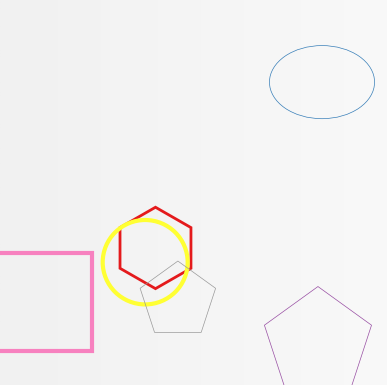[{"shape": "hexagon", "thickness": 2, "radius": 0.53, "center": [0.401, 0.356]}, {"shape": "oval", "thickness": 0.5, "radius": 0.68, "center": [0.831, 0.787]}, {"shape": "pentagon", "thickness": 0.5, "radius": 0.73, "center": [0.821, 0.11]}, {"shape": "circle", "thickness": 3, "radius": 0.55, "center": [0.375, 0.319]}, {"shape": "square", "thickness": 3, "radius": 0.64, "center": [0.109, 0.216]}, {"shape": "pentagon", "thickness": 0.5, "radius": 0.51, "center": [0.459, 0.22]}]